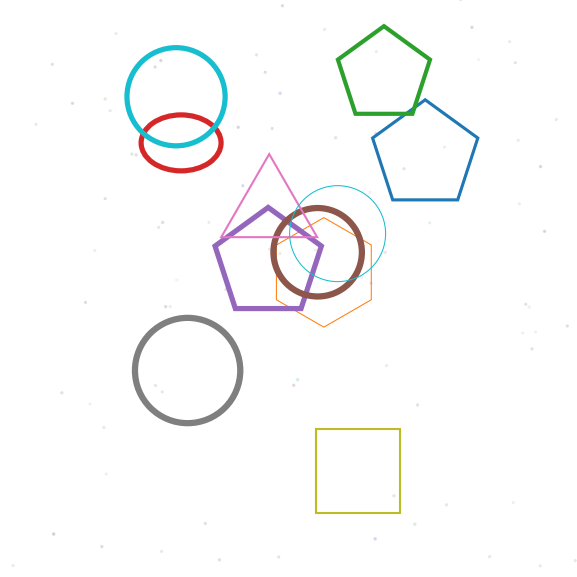[{"shape": "pentagon", "thickness": 1.5, "radius": 0.48, "center": [0.736, 0.731]}, {"shape": "hexagon", "thickness": 0.5, "radius": 0.47, "center": [0.561, 0.527]}, {"shape": "pentagon", "thickness": 2, "radius": 0.42, "center": [0.665, 0.87]}, {"shape": "oval", "thickness": 2.5, "radius": 0.35, "center": [0.314, 0.752]}, {"shape": "pentagon", "thickness": 2.5, "radius": 0.48, "center": [0.464, 0.543]}, {"shape": "circle", "thickness": 3, "radius": 0.38, "center": [0.55, 0.562]}, {"shape": "triangle", "thickness": 1, "radius": 0.48, "center": [0.466, 0.636]}, {"shape": "circle", "thickness": 3, "radius": 0.46, "center": [0.325, 0.358]}, {"shape": "square", "thickness": 1, "radius": 0.36, "center": [0.62, 0.183]}, {"shape": "circle", "thickness": 0.5, "radius": 0.42, "center": [0.585, 0.595]}, {"shape": "circle", "thickness": 2.5, "radius": 0.42, "center": [0.305, 0.832]}]